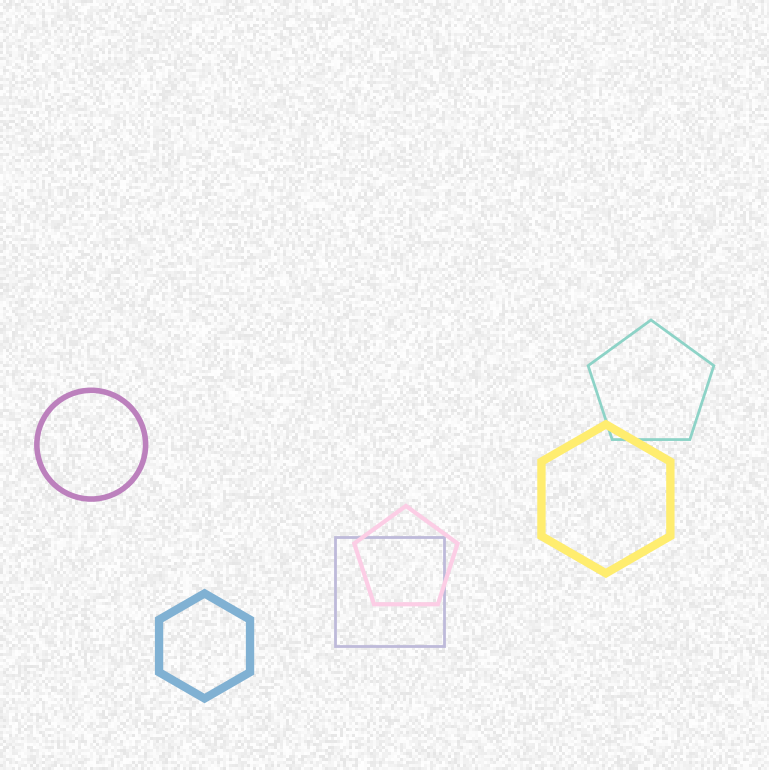[{"shape": "pentagon", "thickness": 1, "radius": 0.43, "center": [0.845, 0.499]}, {"shape": "square", "thickness": 1, "radius": 0.35, "center": [0.506, 0.232]}, {"shape": "hexagon", "thickness": 3, "radius": 0.34, "center": [0.266, 0.161]}, {"shape": "pentagon", "thickness": 1.5, "radius": 0.35, "center": [0.527, 0.272]}, {"shape": "circle", "thickness": 2, "radius": 0.35, "center": [0.118, 0.423]}, {"shape": "hexagon", "thickness": 3, "radius": 0.48, "center": [0.787, 0.352]}]